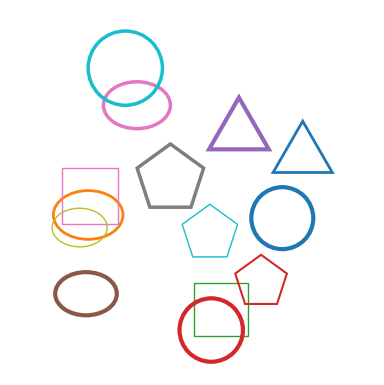[{"shape": "triangle", "thickness": 2, "radius": 0.44, "center": [0.786, 0.596]}, {"shape": "circle", "thickness": 3, "radius": 0.4, "center": [0.733, 0.433]}, {"shape": "oval", "thickness": 2, "radius": 0.45, "center": [0.229, 0.442]}, {"shape": "square", "thickness": 1, "radius": 0.35, "center": [0.574, 0.196]}, {"shape": "circle", "thickness": 3, "radius": 0.41, "center": [0.549, 0.143]}, {"shape": "pentagon", "thickness": 1.5, "radius": 0.35, "center": [0.678, 0.268]}, {"shape": "triangle", "thickness": 3, "radius": 0.45, "center": [0.621, 0.657]}, {"shape": "oval", "thickness": 3, "radius": 0.4, "center": [0.223, 0.237]}, {"shape": "square", "thickness": 1, "radius": 0.36, "center": [0.234, 0.492]}, {"shape": "oval", "thickness": 2.5, "radius": 0.43, "center": [0.356, 0.727]}, {"shape": "pentagon", "thickness": 2.5, "radius": 0.45, "center": [0.443, 0.535]}, {"shape": "oval", "thickness": 1, "radius": 0.36, "center": [0.207, 0.409]}, {"shape": "circle", "thickness": 2.5, "radius": 0.48, "center": [0.325, 0.823]}, {"shape": "pentagon", "thickness": 1, "radius": 0.38, "center": [0.545, 0.394]}]